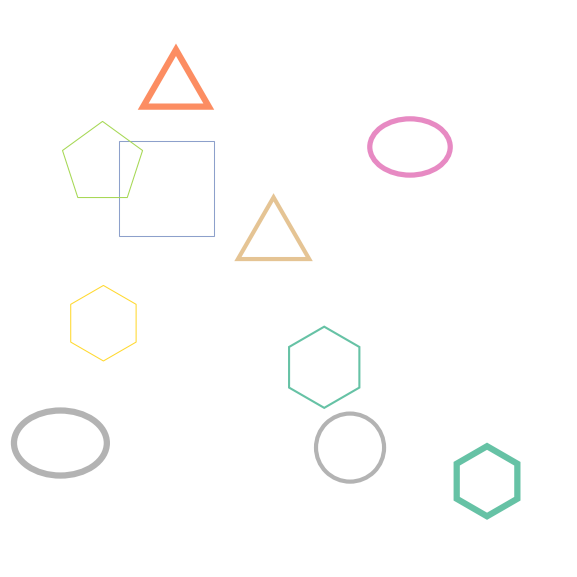[{"shape": "hexagon", "thickness": 1, "radius": 0.35, "center": [0.561, 0.363]}, {"shape": "hexagon", "thickness": 3, "radius": 0.3, "center": [0.843, 0.166]}, {"shape": "triangle", "thickness": 3, "radius": 0.33, "center": [0.305, 0.847]}, {"shape": "square", "thickness": 0.5, "radius": 0.41, "center": [0.289, 0.673]}, {"shape": "oval", "thickness": 2.5, "radius": 0.35, "center": [0.71, 0.745]}, {"shape": "pentagon", "thickness": 0.5, "radius": 0.36, "center": [0.178, 0.716]}, {"shape": "hexagon", "thickness": 0.5, "radius": 0.33, "center": [0.179, 0.439]}, {"shape": "triangle", "thickness": 2, "radius": 0.36, "center": [0.474, 0.586]}, {"shape": "oval", "thickness": 3, "radius": 0.4, "center": [0.105, 0.232]}, {"shape": "circle", "thickness": 2, "radius": 0.29, "center": [0.606, 0.224]}]